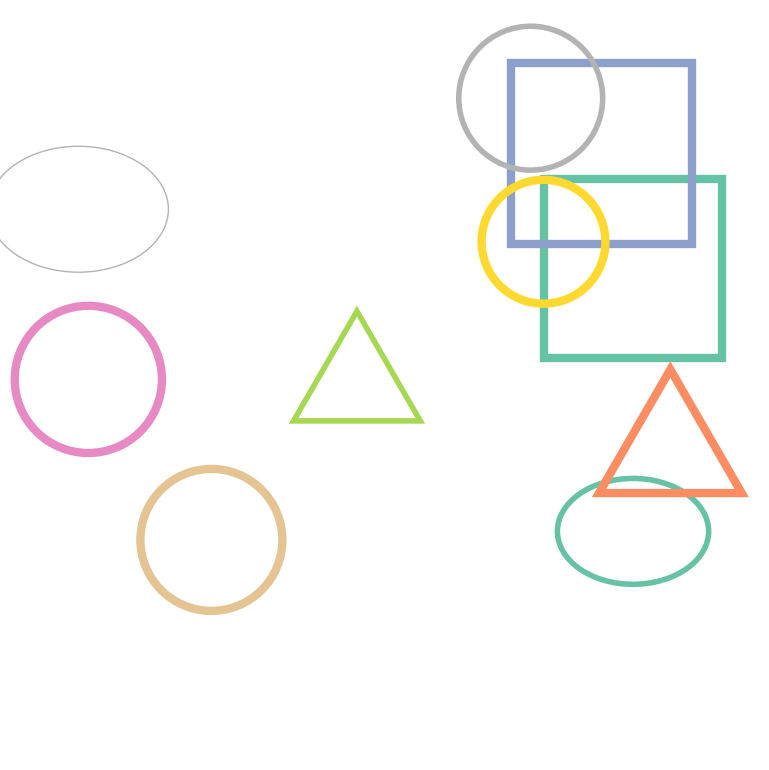[{"shape": "square", "thickness": 3, "radius": 0.58, "center": [0.822, 0.651]}, {"shape": "oval", "thickness": 2, "radius": 0.49, "center": [0.822, 0.31]}, {"shape": "triangle", "thickness": 3, "radius": 0.54, "center": [0.871, 0.413]}, {"shape": "square", "thickness": 3, "radius": 0.59, "center": [0.781, 0.801]}, {"shape": "circle", "thickness": 3, "radius": 0.48, "center": [0.115, 0.507]}, {"shape": "triangle", "thickness": 2, "radius": 0.47, "center": [0.464, 0.501]}, {"shape": "circle", "thickness": 3, "radius": 0.4, "center": [0.706, 0.686]}, {"shape": "circle", "thickness": 3, "radius": 0.46, "center": [0.275, 0.299]}, {"shape": "oval", "thickness": 0.5, "radius": 0.58, "center": [0.102, 0.728]}, {"shape": "circle", "thickness": 2, "radius": 0.47, "center": [0.689, 0.873]}]